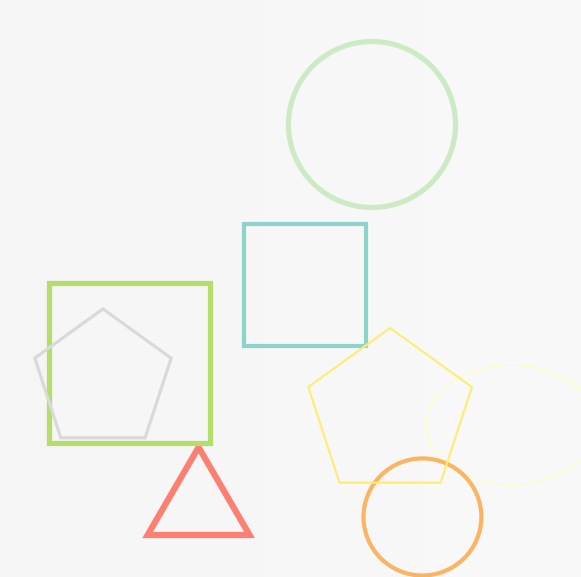[{"shape": "square", "thickness": 2, "radius": 0.53, "center": [0.525, 0.506]}, {"shape": "oval", "thickness": 0.5, "radius": 0.73, "center": [0.88, 0.264]}, {"shape": "triangle", "thickness": 3, "radius": 0.51, "center": [0.342, 0.123]}, {"shape": "circle", "thickness": 2, "radius": 0.51, "center": [0.727, 0.104]}, {"shape": "square", "thickness": 2.5, "radius": 0.69, "center": [0.223, 0.371]}, {"shape": "pentagon", "thickness": 1.5, "radius": 0.62, "center": [0.177, 0.341]}, {"shape": "circle", "thickness": 2.5, "radius": 0.72, "center": [0.64, 0.784]}, {"shape": "pentagon", "thickness": 1, "radius": 0.74, "center": [0.671, 0.283]}]